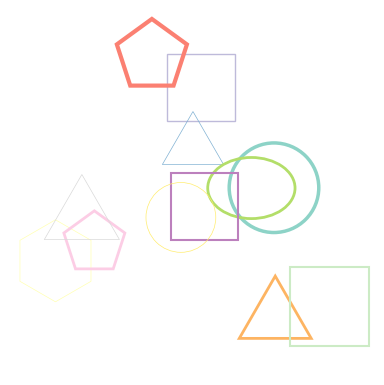[{"shape": "circle", "thickness": 2.5, "radius": 0.58, "center": [0.712, 0.512]}, {"shape": "hexagon", "thickness": 0.5, "radius": 0.53, "center": [0.144, 0.323]}, {"shape": "square", "thickness": 1, "radius": 0.44, "center": [0.522, 0.773]}, {"shape": "pentagon", "thickness": 3, "radius": 0.48, "center": [0.395, 0.855]}, {"shape": "triangle", "thickness": 0.5, "radius": 0.46, "center": [0.501, 0.619]}, {"shape": "triangle", "thickness": 2, "radius": 0.54, "center": [0.715, 0.175]}, {"shape": "oval", "thickness": 2, "radius": 0.57, "center": [0.653, 0.512]}, {"shape": "pentagon", "thickness": 2, "radius": 0.42, "center": [0.245, 0.369]}, {"shape": "triangle", "thickness": 0.5, "radius": 0.56, "center": [0.213, 0.434]}, {"shape": "square", "thickness": 1.5, "radius": 0.44, "center": [0.531, 0.464]}, {"shape": "square", "thickness": 1.5, "radius": 0.51, "center": [0.857, 0.204]}, {"shape": "circle", "thickness": 0.5, "radius": 0.45, "center": [0.47, 0.435]}]